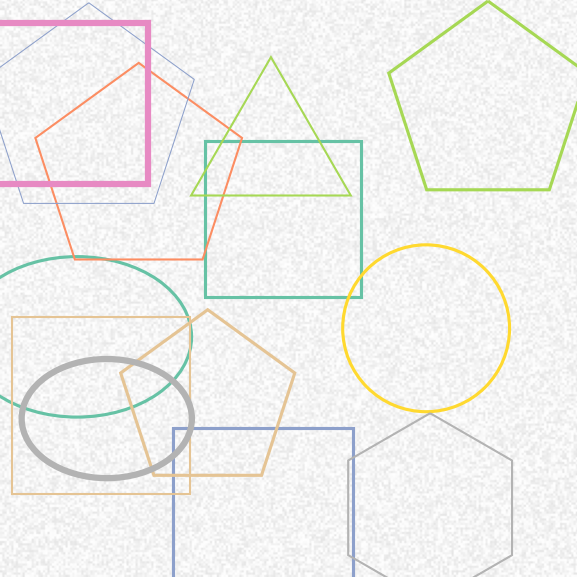[{"shape": "oval", "thickness": 1.5, "radius": 0.99, "center": [0.133, 0.416]}, {"shape": "square", "thickness": 1.5, "radius": 0.68, "center": [0.489, 0.619]}, {"shape": "pentagon", "thickness": 1, "radius": 0.94, "center": [0.24, 0.702]}, {"shape": "pentagon", "thickness": 0.5, "radius": 0.96, "center": [0.154, 0.802]}, {"shape": "square", "thickness": 1.5, "radius": 0.78, "center": [0.456, 0.102]}, {"shape": "square", "thickness": 3, "radius": 0.7, "center": [0.117, 0.82]}, {"shape": "triangle", "thickness": 1, "radius": 0.8, "center": [0.469, 0.74]}, {"shape": "pentagon", "thickness": 1.5, "radius": 0.9, "center": [0.845, 0.817]}, {"shape": "circle", "thickness": 1.5, "radius": 0.72, "center": [0.738, 0.431]}, {"shape": "square", "thickness": 1, "radius": 0.77, "center": [0.175, 0.297]}, {"shape": "pentagon", "thickness": 1.5, "radius": 0.79, "center": [0.36, 0.304]}, {"shape": "oval", "thickness": 3, "radius": 0.74, "center": [0.185, 0.274]}, {"shape": "hexagon", "thickness": 1, "radius": 0.82, "center": [0.745, 0.12]}]